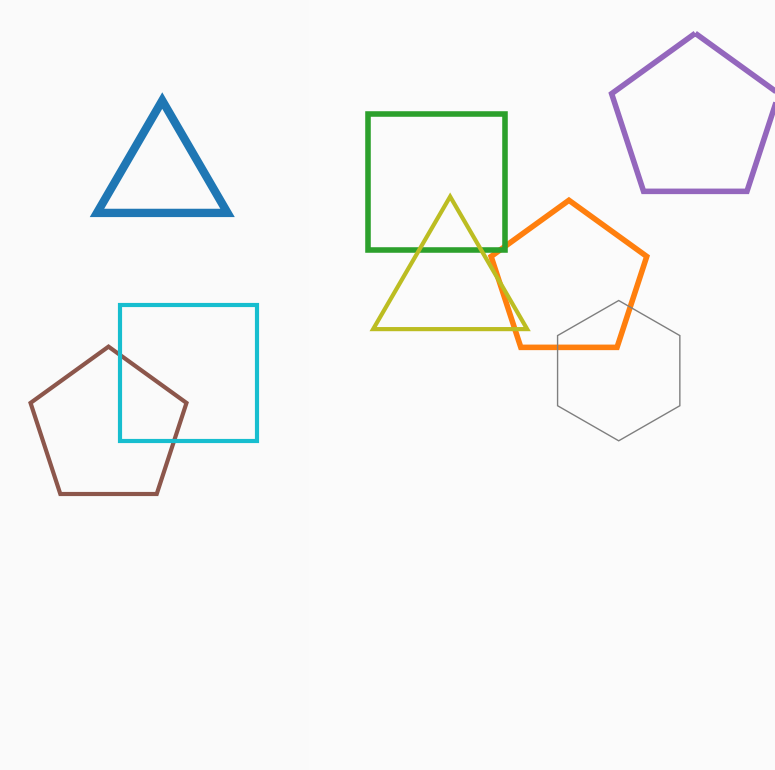[{"shape": "triangle", "thickness": 3, "radius": 0.49, "center": [0.209, 0.772]}, {"shape": "pentagon", "thickness": 2, "radius": 0.53, "center": [0.734, 0.634]}, {"shape": "square", "thickness": 2, "radius": 0.44, "center": [0.563, 0.763]}, {"shape": "pentagon", "thickness": 2, "radius": 0.57, "center": [0.897, 0.843]}, {"shape": "pentagon", "thickness": 1.5, "radius": 0.53, "center": [0.14, 0.444]}, {"shape": "hexagon", "thickness": 0.5, "radius": 0.46, "center": [0.798, 0.519]}, {"shape": "triangle", "thickness": 1.5, "radius": 0.57, "center": [0.581, 0.63]}, {"shape": "square", "thickness": 1.5, "radius": 0.44, "center": [0.243, 0.515]}]